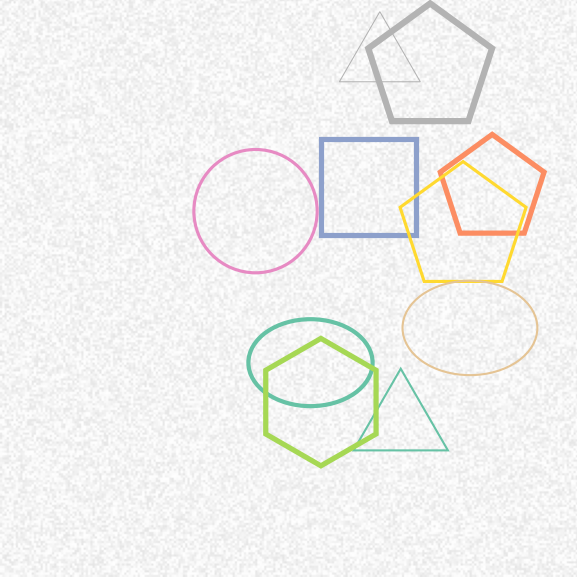[{"shape": "oval", "thickness": 2, "radius": 0.54, "center": [0.538, 0.371]}, {"shape": "triangle", "thickness": 1, "radius": 0.47, "center": [0.694, 0.266]}, {"shape": "pentagon", "thickness": 2.5, "radius": 0.47, "center": [0.852, 0.672]}, {"shape": "square", "thickness": 2.5, "radius": 0.41, "center": [0.638, 0.675]}, {"shape": "circle", "thickness": 1.5, "radius": 0.53, "center": [0.442, 0.634]}, {"shape": "hexagon", "thickness": 2.5, "radius": 0.55, "center": [0.556, 0.303]}, {"shape": "pentagon", "thickness": 1.5, "radius": 0.57, "center": [0.802, 0.605]}, {"shape": "oval", "thickness": 1, "radius": 0.58, "center": [0.814, 0.431]}, {"shape": "triangle", "thickness": 0.5, "radius": 0.4, "center": [0.658, 0.898]}, {"shape": "pentagon", "thickness": 3, "radius": 0.56, "center": [0.745, 0.881]}]